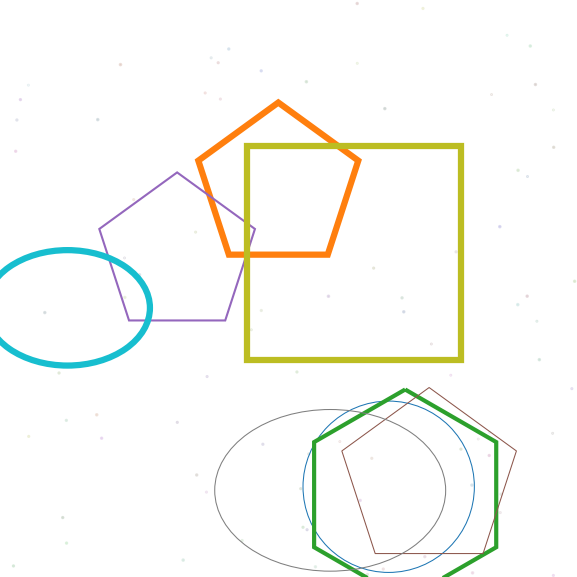[{"shape": "circle", "thickness": 0.5, "radius": 0.74, "center": [0.673, 0.156]}, {"shape": "pentagon", "thickness": 3, "radius": 0.73, "center": [0.482, 0.676]}, {"shape": "hexagon", "thickness": 2, "radius": 0.91, "center": [0.702, 0.143]}, {"shape": "pentagon", "thickness": 1, "radius": 0.71, "center": [0.307, 0.559]}, {"shape": "pentagon", "thickness": 0.5, "radius": 0.79, "center": [0.743, 0.169]}, {"shape": "oval", "thickness": 0.5, "radius": 1.0, "center": [0.572, 0.15]}, {"shape": "square", "thickness": 3, "radius": 0.93, "center": [0.613, 0.561]}, {"shape": "oval", "thickness": 3, "radius": 0.71, "center": [0.117, 0.466]}]